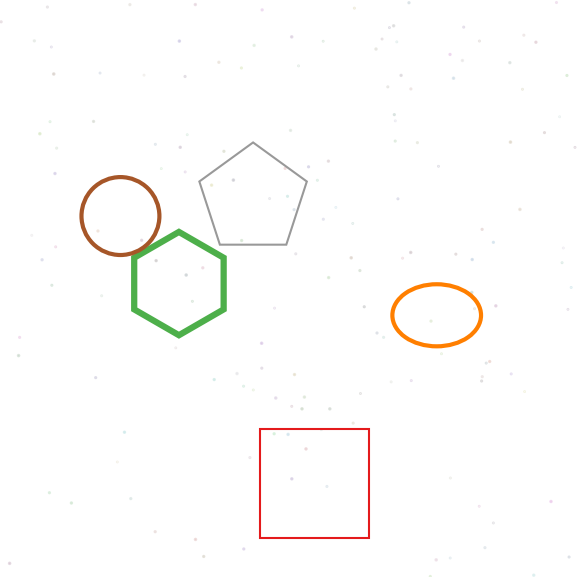[{"shape": "square", "thickness": 1, "radius": 0.47, "center": [0.545, 0.162]}, {"shape": "hexagon", "thickness": 3, "radius": 0.45, "center": [0.31, 0.508]}, {"shape": "oval", "thickness": 2, "radius": 0.38, "center": [0.756, 0.453]}, {"shape": "circle", "thickness": 2, "radius": 0.34, "center": [0.209, 0.625]}, {"shape": "pentagon", "thickness": 1, "radius": 0.49, "center": [0.438, 0.655]}]